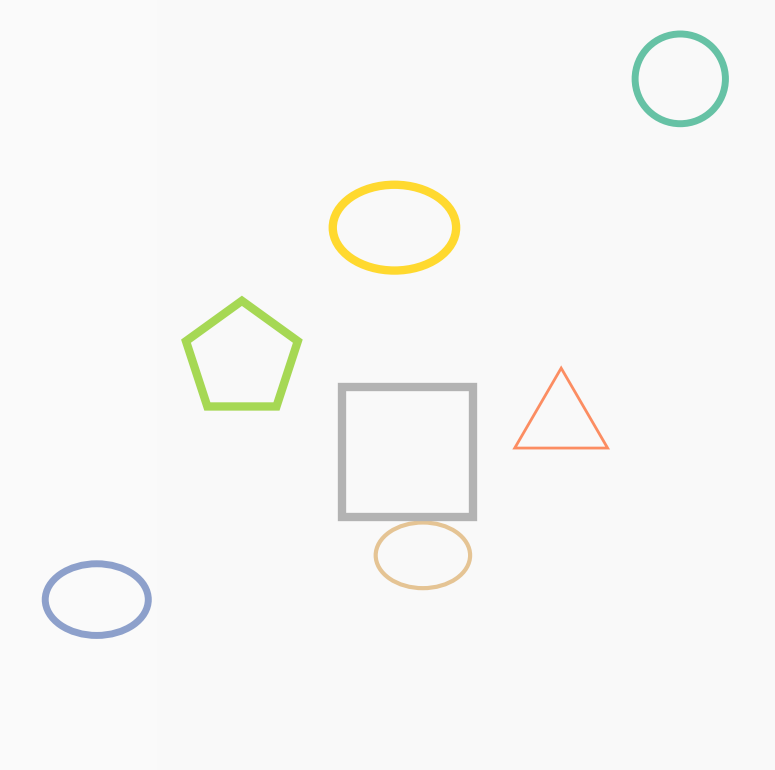[{"shape": "circle", "thickness": 2.5, "radius": 0.29, "center": [0.878, 0.898]}, {"shape": "triangle", "thickness": 1, "radius": 0.35, "center": [0.724, 0.453]}, {"shape": "oval", "thickness": 2.5, "radius": 0.33, "center": [0.125, 0.221]}, {"shape": "pentagon", "thickness": 3, "radius": 0.38, "center": [0.312, 0.533]}, {"shape": "oval", "thickness": 3, "radius": 0.4, "center": [0.509, 0.704]}, {"shape": "oval", "thickness": 1.5, "radius": 0.3, "center": [0.546, 0.279]}, {"shape": "square", "thickness": 3, "radius": 0.42, "center": [0.526, 0.413]}]